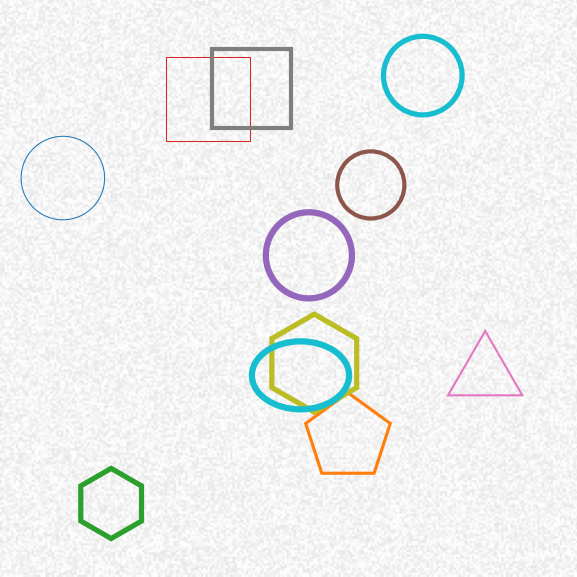[{"shape": "circle", "thickness": 0.5, "radius": 0.36, "center": [0.109, 0.691]}, {"shape": "pentagon", "thickness": 1.5, "radius": 0.39, "center": [0.603, 0.242]}, {"shape": "hexagon", "thickness": 2.5, "radius": 0.3, "center": [0.192, 0.127]}, {"shape": "square", "thickness": 0.5, "radius": 0.36, "center": [0.36, 0.828]}, {"shape": "circle", "thickness": 3, "radius": 0.37, "center": [0.535, 0.557]}, {"shape": "circle", "thickness": 2, "radius": 0.29, "center": [0.642, 0.679]}, {"shape": "triangle", "thickness": 1, "radius": 0.37, "center": [0.84, 0.352]}, {"shape": "square", "thickness": 2, "radius": 0.34, "center": [0.435, 0.846]}, {"shape": "hexagon", "thickness": 2.5, "radius": 0.42, "center": [0.544, 0.37]}, {"shape": "circle", "thickness": 2.5, "radius": 0.34, "center": [0.732, 0.868]}, {"shape": "oval", "thickness": 3, "radius": 0.42, "center": [0.52, 0.349]}]